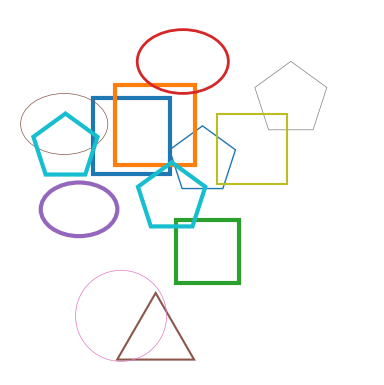[{"shape": "pentagon", "thickness": 1, "radius": 0.45, "center": [0.526, 0.583]}, {"shape": "square", "thickness": 3, "radius": 0.5, "center": [0.341, 0.647]}, {"shape": "square", "thickness": 3, "radius": 0.52, "center": [0.403, 0.676]}, {"shape": "square", "thickness": 3, "radius": 0.41, "center": [0.538, 0.347]}, {"shape": "oval", "thickness": 2, "radius": 0.59, "center": [0.475, 0.84]}, {"shape": "oval", "thickness": 3, "radius": 0.5, "center": [0.205, 0.456]}, {"shape": "oval", "thickness": 0.5, "radius": 0.57, "center": [0.167, 0.678]}, {"shape": "triangle", "thickness": 1.5, "radius": 0.58, "center": [0.404, 0.124]}, {"shape": "circle", "thickness": 0.5, "radius": 0.59, "center": [0.314, 0.18]}, {"shape": "pentagon", "thickness": 0.5, "radius": 0.49, "center": [0.755, 0.742]}, {"shape": "square", "thickness": 1.5, "radius": 0.46, "center": [0.655, 0.612]}, {"shape": "pentagon", "thickness": 3, "radius": 0.46, "center": [0.446, 0.486]}, {"shape": "pentagon", "thickness": 3, "radius": 0.44, "center": [0.17, 0.618]}]